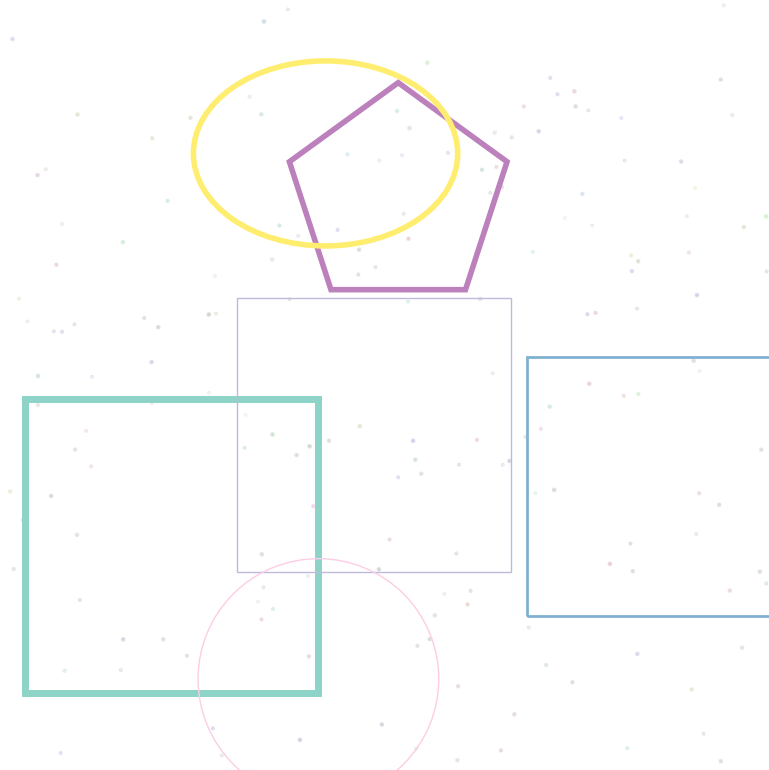[{"shape": "square", "thickness": 2.5, "radius": 0.95, "center": [0.223, 0.291]}, {"shape": "square", "thickness": 0.5, "radius": 0.89, "center": [0.485, 0.435]}, {"shape": "square", "thickness": 1, "radius": 0.84, "center": [0.853, 0.368]}, {"shape": "circle", "thickness": 0.5, "radius": 0.78, "center": [0.414, 0.118]}, {"shape": "pentagon", "thickness": 2, "radius": 0.74, "center": [0.517, 0.744]}, {"shape": "oval", "thickness": 2, "radius": 0.86, "center": [0.423, 0.801]}]